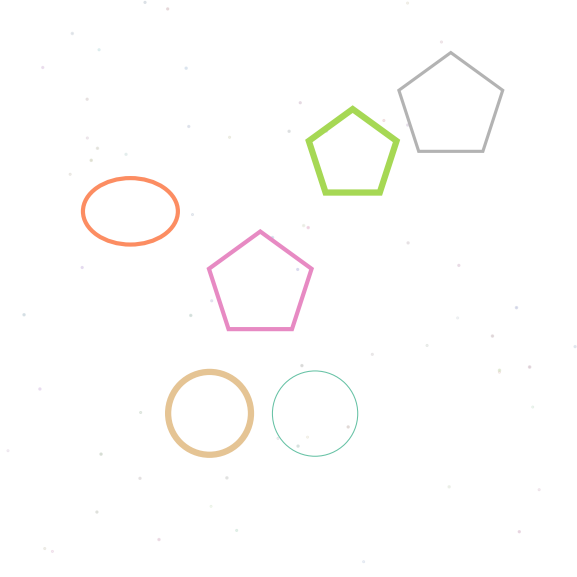[{"shape": "circle", "thickness": 0.5, "radius": 0.37, "center": [0.546, 0.283]}, {"shape": "oval", "thickness": 2, "radius": 0.41, "center": [0.226, 0.633]}, {"shape": "pentagon", "thickness": 2, "radius": 0.47, "center": [0.451, 0.505]}, {"shape": "pentagon", "thickness": 3, "radius": 0.4, "center": [0.611, 0.73]}, {"shape": "circle", "thickness": 3, "radius": 0.36, "center": [0.363, 0.283]}, {"shape": "pentagon", "thickness": 1.5, "radius": 0.47, "center": [0.781, 0.814]}]